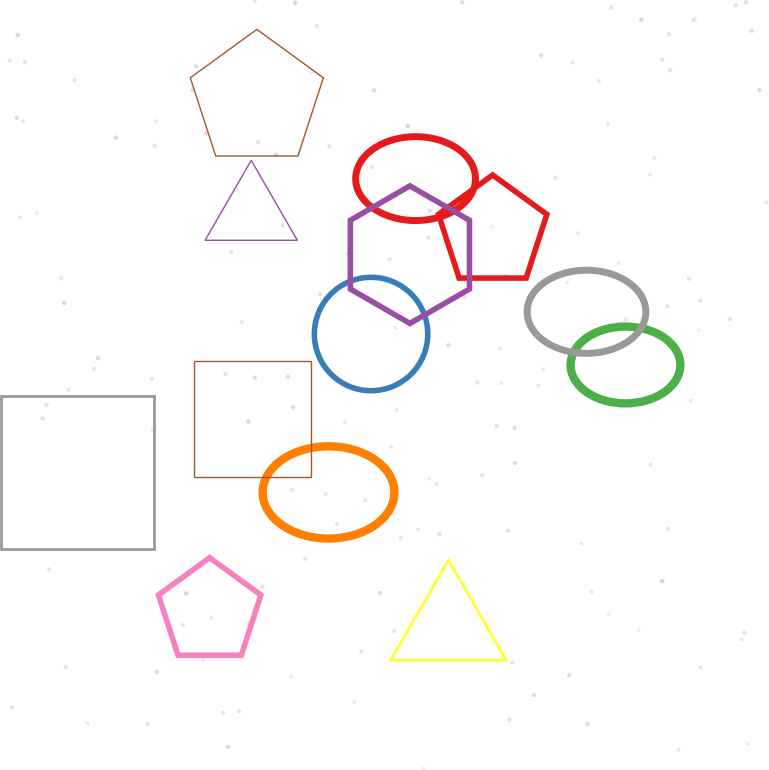[{"shape": "pentagon", "thickness": 2, "radius": 0.37, "center": [0.64, 0.699]}, {"shape": "oval", "thickness": 2.5, "radius": 0.39, "center": [0.54, 0.768]}, {"shape": "circle", "thickness": 2, "radius": 0.37, "center": [0.482, 0.566]}, {"shape": "oval", "thickness": 3, "radius": 0.36, "center": [0.812, 0.526]}, {"shape": "triangle", "thickness": 0.5, "radius": 0.35, "center": [0.326, 0.723]}, {"shape": "hexagon", "thickness": 2, "radius": 0.45, "center": [0.532, 0.669]}, {"shape": "oval", "thickness": 3, "radius": 0.43, "center": [0.427, 0.36]}, {"shape": "triangle", "thickness": 1, "radius": 0.43, "center": [0.582, 0.186]}, {"shape": "square", "thickness": 0.5, "radius": 0.38, "center": [0.328, 0.456]}, {"shape": "pentagon", "thickness": 0.5, "radius": 0.45, "center": [0.334, 0.871]}, {"shape": "pentagon", "thickness": 2, "radius": 0.35, "center": [0.272, 0.206]}, {"shape": "oval", "thickness": 2.5, "radius": 0.39, "center": [0.762, 0.595]}, {"shape": "square", "thickness": 1, "radius": 0.5, "center": [0.101, 0.386]}]